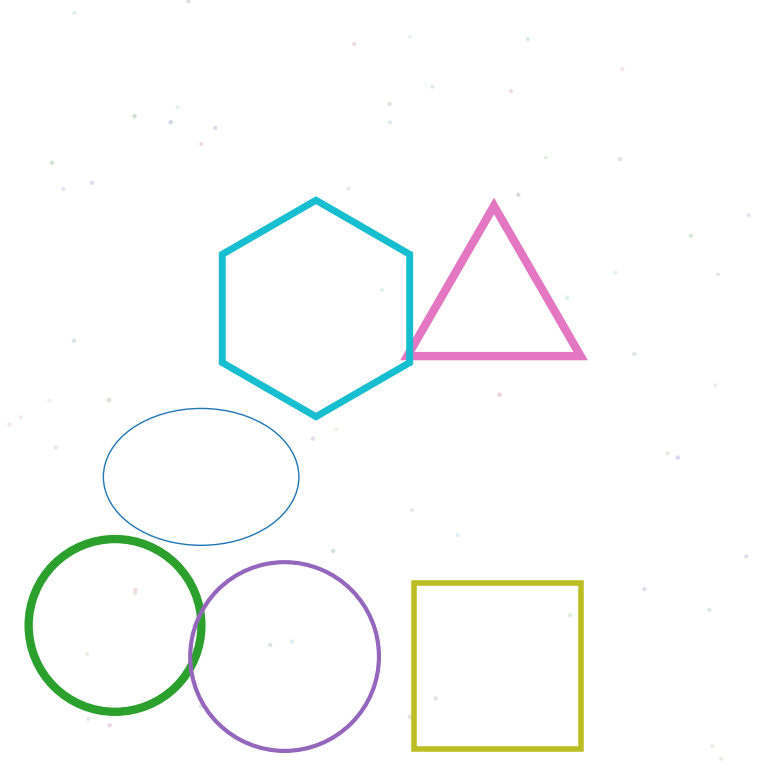[{"shape": "oval", "thickness": 0.5, "radius": 0.63, "center": [0.261, 0.381]}, {"shape": "circle", "thickness": 3, "radius": 0.56, "center": [0.149, 0.188]}, {"shape": "circle", "thickness": 1.5, "radius": 0.61, "center": [0.37, 0.147]}, {"shape": "triangle", "thickness": 3, "radius": 0.65, "center": [0.642, 0.603]}, {"shape": "square", "thickness": 2, "radius": 0.54, "center": [0.646, 0.135]}, {"shape": "hexagon", "thickness": 2.5, "radius": 0.7, "center": [0.41, 0.599]}]